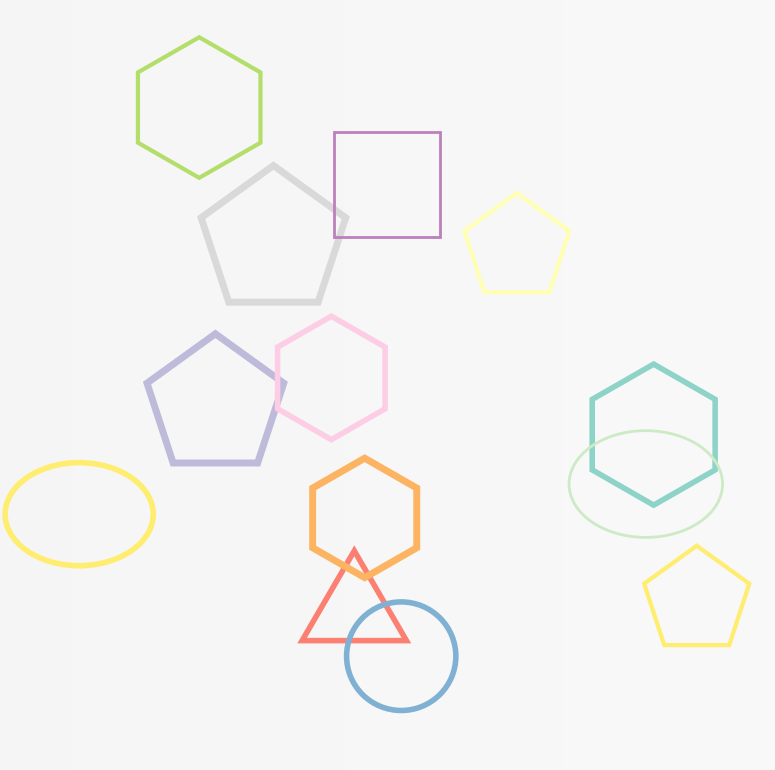[{"shape": "hexagon", "thickness": 2, "radius": 0.46, "center": [0.843, 0.436]}, {"shape": "pentagon", "thickness": 1.5, "radius": 0.36, "center": [0.667, 0.678]}, {"shape": "pentagon", "thickness": 2.5, "radius": 0.46, "center": [0.278, 0.474]}, {"shape": "triangle", "thickness": 2, "radius": 0.39, "center": [0.457, 0.207]}, {"shape": "circle", "thickness": 2, "radius": 0.35, "center": [0.518, 0.148]}, {"shape": "hexagon", "thickness": 2.5, "radius": 0.39, "center": [0.471, 0.327]}, {"shape": "hexagon", "thickness": 1.5, "radius": 0.46, "center": [0.257, 0.86]}, {"shape": "hexagon", "thickness": 2, "radius": 0.4, "center": [0.428, 0.509]}, {"shape": "pentagon", "thickness": 2.5, "radius": 0.49, "center": [0.353, 0.687]}, {"shape": "square", "thickness": 1, "radius": 0.34, "center": [0.499, 0.76]}, {"shape": "oval", "thickness": 1, "radius": 0.5, "center": [0.833, 0.371]}, {"shape": "oval", "thickness": 2, "radius": 0.48, "center": [0.102, 0.332]}, {"shape": "pentagon", "thickness": 1.5, "radius": 0.36, "center": [0.899, 0.22]}]